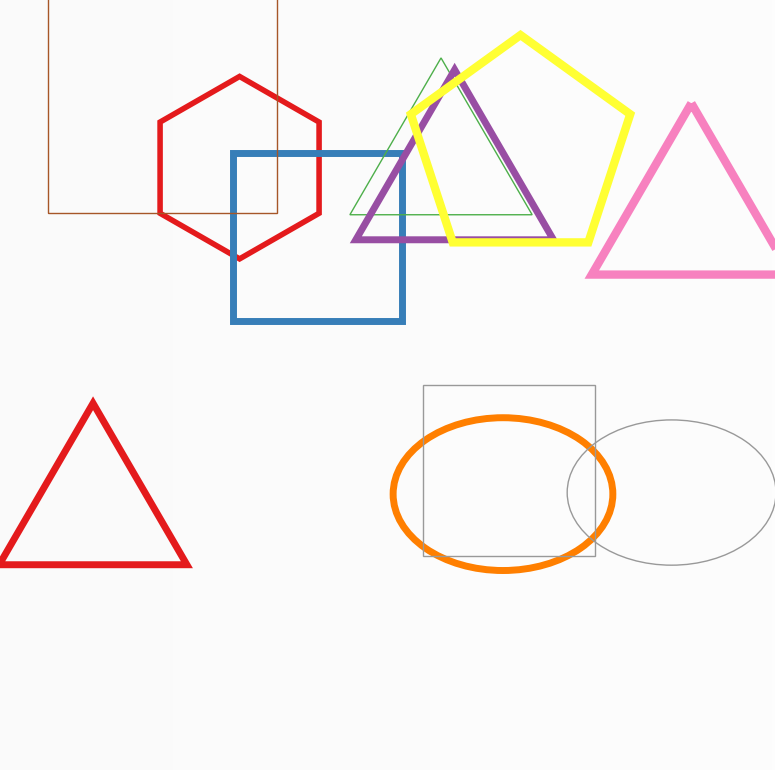[{"shape": "hexagon", "thickness": 2, "radius": 0.59, "center": [0.309, 0.782]}, {"shape": "triangle", "thickness": 2.5, "radius": 0.7, "center": [0.12, 0.336]}, {"shape": "square", "thickness": 2.5, "radius": 0.55, "center": [0.41, 0.692]}, {"shape": "triangle", "thickness": 0.5, "radius": 0.68, "center": [0.569, 0.789]}, {"shape": "triangle", "thickness": 2.5, "radius": 0.74, "center": [0.587, 0.762]}, {"shape": "oval", "thickness": 2.5, "radius": 0.71, "center": [0.649, 0.358]}, {"shape": "pentagon", "thickness": 3, "radius": 0.74, "center": [0.672, 0.806]}, {"shape": "square", "thickness": 0.5, "radius": 0.74, "center": [0.21, 0.871]}, {"shape": "triangle", "thickness": 3, "radius": 0.74, "center": [0.892, 0.718]}, {"shape": "oval", "thickness": 0.5, "radius": 0.67, "center": [0.867, 0.36]}, {"shape": "square", "thickness": 0.5, "radius": 0.55, "center": [0.657, 0.388]}]